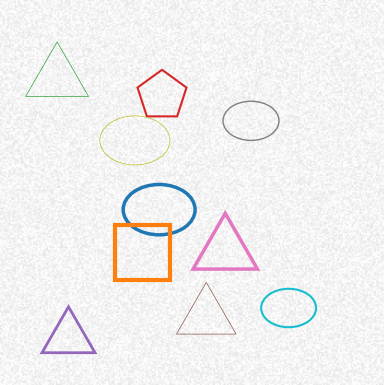[{"shape": "oval", "thickness": 2.5, "radius": 0.47, "center": [0.413, 0.455]}, {"shape": "square", "thickness": 3, "radius": 0.35, "center": [0.37, 0.344]}, {"shape": "triangle", "thickness": 0.5, "radius": 0.47, "center": [0.148, 0.797]}, {"shape": "pentagon", "thickness": 1.5, "radius": 0.33, "center": [0.421, 0.752]}, {"shape": "triangle", "thickness": 2, "radius": 0.4, "center": [0.178, 0.124]}, {"shape": "triangle", "thickness": 0.5, "radius": 0.45, "center": [0.536, 0.177]}, {"shape": "triangle", "thickness": 2.5, "radius": 0.48, "center": [0.585, 0.349]}, {"shape": "oval", "thickness": 1, "radius": 0.36, "center": [0.652, 0.686]}, {"shape": "oval", "thickness": 0.5, "radius": 0.46, "center": [0.35, 0.635]}, {"shape": "oval", "thickness": 1.5, "radius": 0.36, "center": [0.75, 0.2]}]